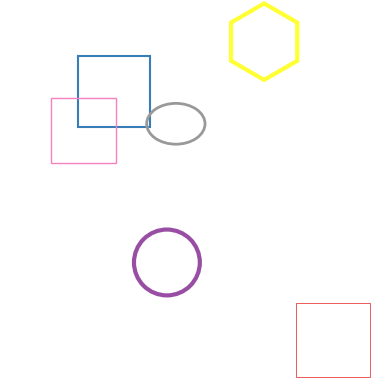[{"shape": "square", "thickness": 0.5, "radius": 0.48, "center": [0.865, 0.117]}, {"shape": "square", "thickness": 1.5, "radius": 0.47, "center": [0.296, 0.762]}, {"shape": "circle", "thickness": 3, "radius": 0.43, "center": [0.434, 0.318]}, {"shape": "hexagon", "thickness": 3, "radius": 0.5, "center": [0.686, 0.892]}, {"shape": "square", "thickness": 1, "radius": 0.42, "center": [0.217, 0.661]}, {"shape": "oval", "thickness": 2, "radius": 0.38, "center": [0.457, 0.678]}]